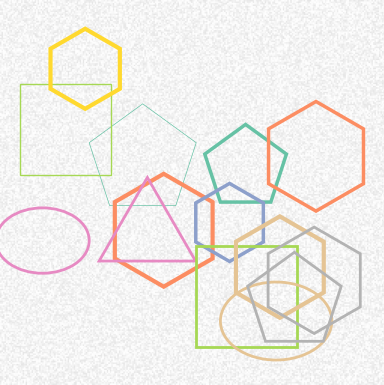[{"shape": "pentagon", "thickness": 2.5, "radius": 0.56, "center": [0.638, 0.565]}, {"shape": "pentagon", "thickness": 0.5, "radius": 0.73, "center": [0.371, 0.584]}, {"shape": "hexagon", "thickness": 3, "radius": 0.73, "center": [0.425, 0.402]}, {"shape": "hexagon", "thickness": 2.5, "radius": 0.71, "center": [0.821, 0.594]}, {"shape": "hexagon", "thickness": 2.5, "radius": 0.51, "center": [0.596, 0.422]}, {"shape": "triangle", "thickness": 2, "radius": 0.72, "center": [0.383, 0.394]}, {"shape": "oval", "thickness": 2, "radius": 0.61, "center": [0.11, 0.375]}, {"shape": "square", "thickness": 2, "radius": 0.66, "center": [0.641, 0.231]}, {"shape": "square", "thickness": 1, "radius": 0.59, "center": [0.17, 0.663]}, {"shape": "hexagon", "thickness": 3, "radius": 0.52, "center": [0.221, 0.821]}, {"shape": "oval", "thickness": 2, "radius": 0.72, "center": [0.717, 0.166]}, {"shape": "hexagon", "thickness": 3, "radius": 0.66, "center": [0.727, 0.306]}, {"shape": "hexagon", "thickness": 2, "radius": 0.69, "center": [0.816, 0.272]}, {"shape": "pentagon", "thickness": 2, "radius": 0.64, "center": [0.765, 0.217]}]